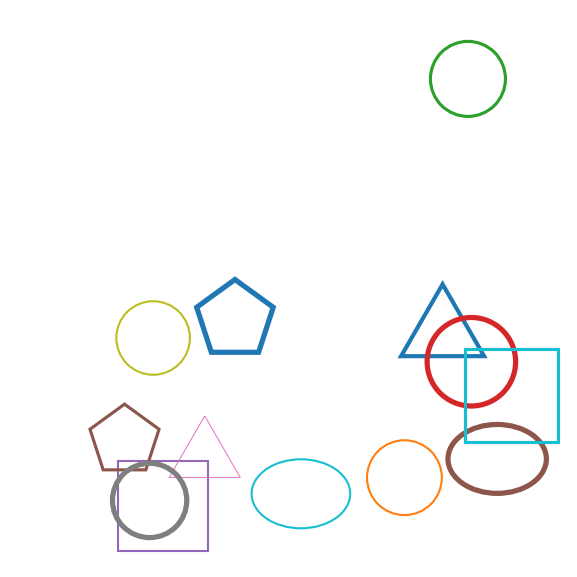[{"shape": "pentagon", "thickness": 2.5, "radius": 0.35, "center": [0.407, 0.445]}, {"shape": "triangle", "thickness": 2, "radius": 0.41, "center": [0.766, 0.424]}, {"shape": "circle", "thickness": 1, "radius": 0.32, "center": [0.7, 0.172]}, {"shape": "circle", "thickness": 1.5, "radius": 0.32, "center": [0.81, 0.863]}, {"shape": "circle", "thickness": 2.5, "radius": 0.38, "center": [0.816, 0.373]}, {"shape": "square", "thickness": 1, "radius": 0.39, "center": [0.282, 0.124]}, {"shape": "pentagon", "thickness": 1.5, "radius": 0.31, "center": [0.216, 0.236]}, {"shape": "oval", "thickness": 2.5, "radius": 0.43, "center": [0.861, 0.204]}, {"shape": "triangle", "thickness": 0.5, "radius": 0.36, "center": [0.354, 0.208]}, {"shape": "circle", "thickness": 2.5, "radius": 0.32, "center": [0.259, 0.133]}, {"shape": "circle", "thickness": 1, "radius": 0.32, "center": [0.265, 0.414]}, {"shape": "square", "thickness": 1.5, "radius": 0.4, "center": [0.886, 0.314]}, {"shape": "oval", "thickness": 1, "radius": 0.43, "center": [0.521, 0.144]}]